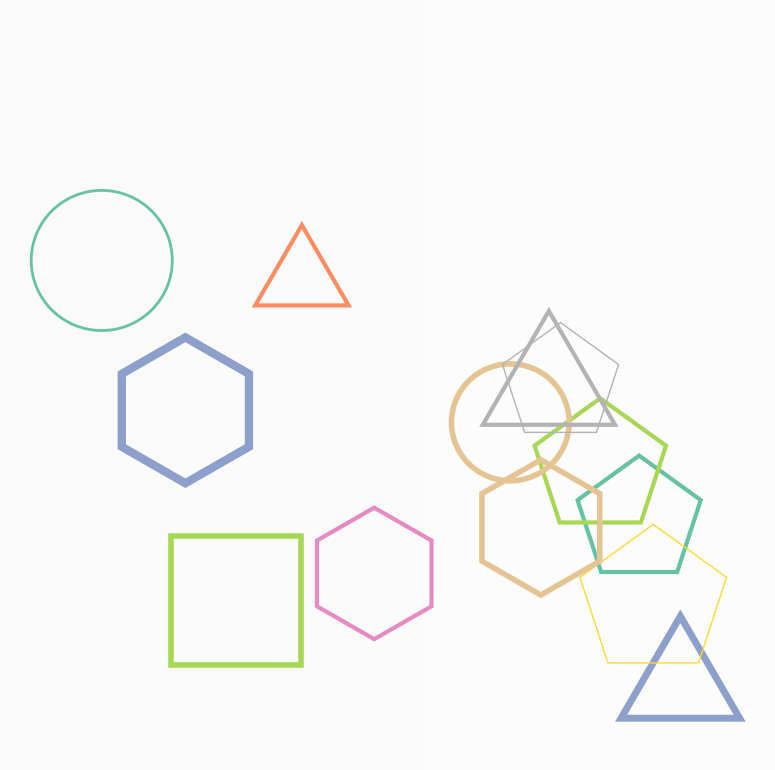[{"shape": "circle", "thickness": 1, "radius": 0.46, "center": [0.131, 0.662]}, {"shape": "pentagon", "thickness": 1.5, "radius": 0.42, "center": [0.825, 0.325]}, {"shape": "triangle", "thickness": 1.5, "radius": 0.35, "center": [0.39, 0.638]}, {"shape": "triangle", "thickness": 2.5, "radius": 0.44, "center": [0.878, 0.111]}, {"shape": "hexagon", "thickness": 3, "radius": 0.47, "center": [0.239, 0.467]}, {"shape": "hexagon", "thickness": 1.5, "radius": 0.43, "center": [0.483, 0.255]}, {"shape": "pentagon", "thickness": 1.5, "radius": 0.45, "center": [0.775, 0.394]}, {"shape": "square", "thickness": 2, "radius": 0.42, "center": [0.305, 0.22]}, {"shape": "pentagon", "thickness": 0.5, "radius": 0.5, "center": [0.843, 0.219]}, {"shape": "circle", "thickness": 2, "radius": 0.38, "center": [0.658, 0.452]}, {"shape": "hexagon", "thickness": 2, "radius": 0.44, "center": [0.698, 0.315]}, {"shape": "triangle", "thickness": 1.5, "radius": 0.49, "center": [0.708, 0.498]}, {"shape": "pentagon", "thickness": 0.5, "radius": 0.39, "center": [0.723, 0.502]}]